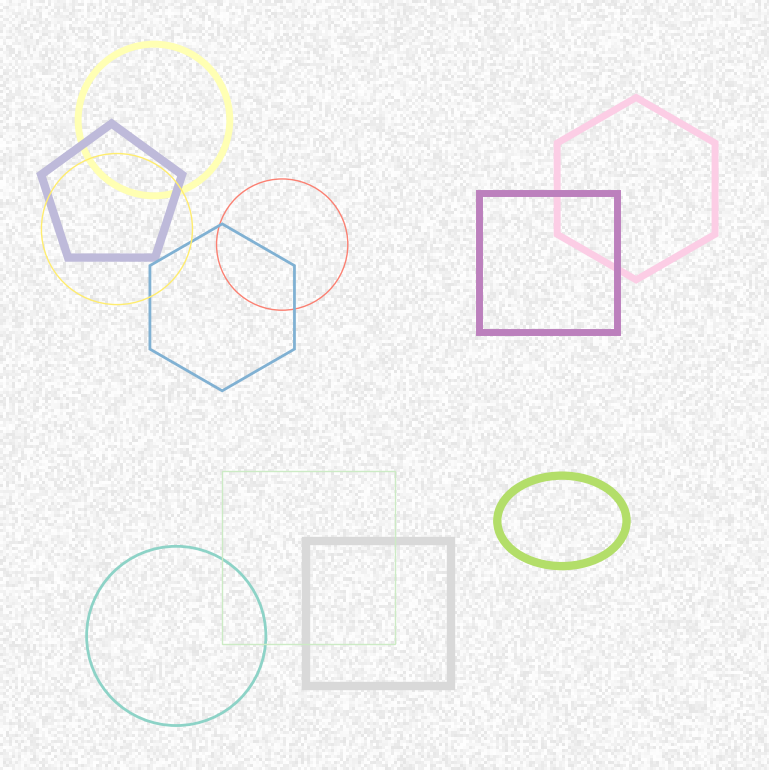[{"shape": "circle", "thickness": 1, "radius": 0.58, "center": [0.229, 0.174]}, {"shape": "circle", "thickness": 2.5, "radius": 0.49, "center": [0.2, 0.844]}, {"shape": "pentagon", "thickness": 3, "radius": 0.48, "center": [0.145, 0.743]}, {"shape": "circle", "thickness": 0.5, "radius": 0.43, "center": [0.366, 0.682]}, {"shape": "hexagon", "thickness": 1, "radius": 0.54, "center": [0.289, 0.601]}, {"shape": "oval", "thickness": 3, "radius": 0.42, "center": [0.73, 0.324]}, {"shape": "hexagon", "thickness": 2.5, "radius": 0.59, "center": [0.826, 0.755]}, {"shape": "square", "thickness": 3, "radius": 0.47, "center": [0.491, 0.204]}, {"shape": "square", "thickness": 2.5, "radius": 0.45, "center": [0.711, 0.659]}, {"shape": "square", "thickness": 0.5, "radius": 0.56, "center": [0.401, 0.276]}, {"shape": "circle", "thickness": 0.5, "radius": 0.49, "center": [0.152, 0.703]}]